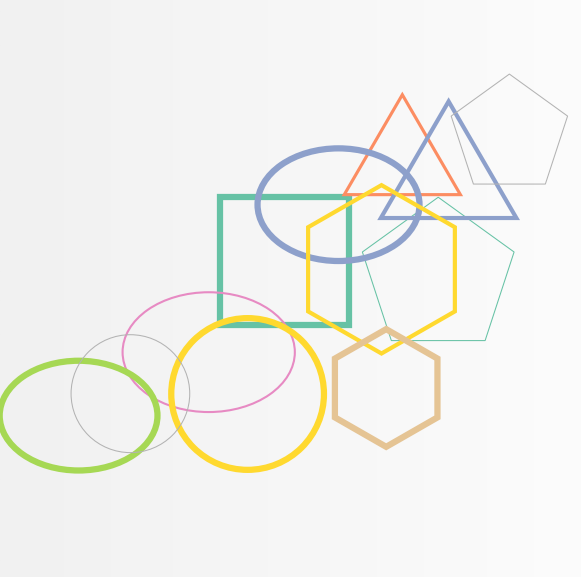[{"shape": "pentagon", "thickness": 0.5, "radius": 0.69, "center": [0.754, 0.52]}, {"shape": "square", "thickness": 3, "radius": 0.55, "center": [0.489, 0.548]}, {"shape": "triangle", "thickness": 1.5, "radius": 0.58, "center": [0.692, 0.72]}, {"shape": "oval", "thickness": 3, "radius": 0.7, "center": [0.582, 0.645]}, {"shape": "triangle", "thickness": 2, "radius": 0.67, "center": [0.772, 0.689]}, {"shape": "oval", "thickness": 1, "radius": 0.74, "center": [0.359, 0.389]}, {"shape": "oval", "thickness": 3, "radius": 0.68, "center": [0.135, 0.279]}, {"shape": "circle", "thickness": 3, "radius": 0.66, "center": [0.426, 0.317]}, {"shape": "hexagon", "thickness": 2, "radius": 0.73, "center": [0.656, 0.533]}, {"shape": "hexagon", "thickness": 3, "radius": 0.51, "center": [0.664, 0.327]}, {"shape": "pentagon", "thickness": 0.5, "radius": 0.53, "center": [0.876, 0.766]}, {"shape": "circle", "thickness": 0.5, "radius": 0.51, "center": [0.224, 0.317]}]